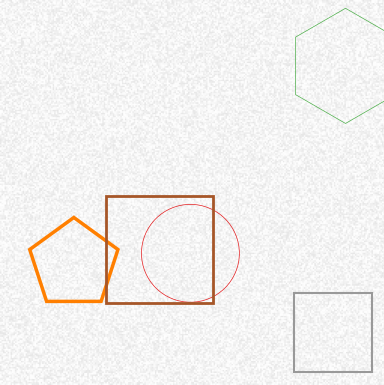[{"shape": "circle", "thickness": 0.5, "radius": 0.64, "center": [0.495, 0.342]}, {"shape": "hexagon", "thickness": 0.5, "radius": 0.75, "center": [0.897, 0.829]}, {"shape": "pentagon", "thickness": 2.5, "radius": 0.6, "center": [0.192, 0.315]}, {"shape": "square", "thickness": 2, "radius": 0.7, "center": [0.414, 0.353]}, {"shape": "square", "thickness": 1.5, "radius": 0.51, "center": [0.866, 0.136]}]